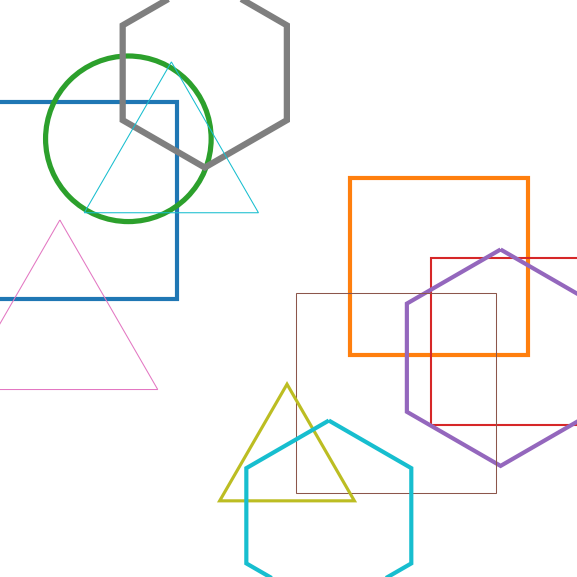[{"shape": "square", "thickness": 2, "radius": 0.85, "center": [0.135, 0.652]}, {"shape": "square", "thickness": 2, "radius": 0.77, "center": [0.76, 0.538]}, {"shape": "circle", "thickness": 2.5, "radius": 0.72, "center": [0.222, 0.759]}, {"shape": "square", "thickness": 1, "radius": 0.72, "center": [0.892, 0.408]}, {"shape": "hexagon", "thickness": 2, "radius": 0.94, "center": [0.867, 0.38]}, {"shape": "square", "thickness": 0.5, "radius": 0.86, "center": [0.686, 0.319]}, {"shape": "triangle", "thickness": 0.5, "radius": 0.98, "center": [0.104, 0.422]}, {"shape": "hexagon", "thickness": 3, "radius": 0.82, "center": [0.355, 0.873]}, {"shape": "triangle", "thickness": 1.5, "radius": 0.67, "center": [0.497, 0.199]}, {"shape": "triangle", "thickness": 0.5, "radius": 0.87, "center": [0.297, 0.718]}, {"shape": "hexagon", "thickness": 2, "radius": 0.82, "center": [0.569, 0.106]}]